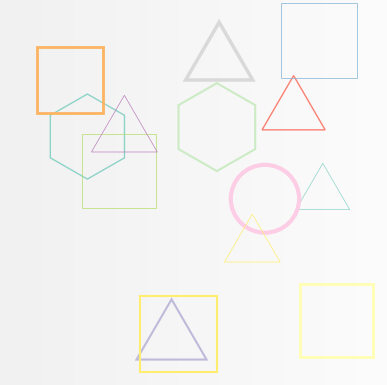[{"shape": "hexagon", "thickness": 1, "radius": 0.55, "center": [0.226, 0.645]}, {"shape": "triangle", "thickness": 0.5, "radius": 0.4, "center": [0.833, 0.496]}, {"shape": "square", "thickness": 2, "radius": 0.47, "center": [0.868, 0.168]}, {"shape": "triangle", "thickness": 1.5, "radius": 0.52, "center": [0.443, 0.118]}, {"shape": "triangle", "thickness": 1, "radius": 0.47, "center": [0.758, 0.71]}, {"shape": "square", "thickness": 0.5, "radius": 0.49, "center": [0.823, 0.895]}, {"shape": "square", "thickness": 2, "radius": 0.43, "center": [0.18, 0.792]}, {"shape": "square", "thickness": 0.5, "radius": 0.48, "center": [0.307, 0.555]}, {"shape": "circle", "thickness": 3, "radius": 0.44, "center": [0.684, 0.484]}, {"shape": "triangle", "thickness": 2.5, "radius": 0.5, "center": [0.566, 0.842]}, {"shape": "triangle", "thickness": 0.5, "radius": 0.49, "center": [0.321, 0.654]}, {"shape": "hexagon", "thickness": 1.5, "radius": 0.57, "center": [0.56, 0.67]}, {"shape": "square", "thickness": 1.5, "radius": 0.49, "center": [0.461, 0.133]}, {"shape": "triangle", "thickness": 0.5, "radius": 0.41, "center": [0.651, 0.361]}]